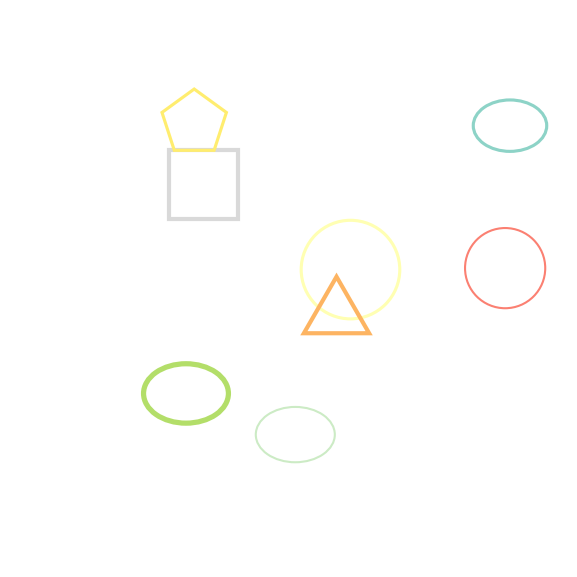[{"shape": "oval", "thickness": 1.5, "radius": 0.32, "center": [0.883, 0.782]}, {"shape": "circle", "thickness": 1.5, "radius": 0.43, "center": [0.607, 0.532]}, {"shape": "circle", "thickness": 1, "radius": 0.35, "center": [0.875, 0.535]}, {"shape": "triangle", "thickness": 2, "radius": 0.33, "center": [0.583, 0.455]}, {"shape": "oval", "thickness": 2.5, "radius": 0.37, "center": [0.322, 0.318]}, {"shape": "square", "thickness": 2, "radius": 0.3, "center": [0.352, 0.679]}, {"shape": "oval", "thickness": 1, "radius": 0.34, "center": [0.511, 0.247]}, {"shape": "pentagon", "thickness": 1.5, "radius": 0.29, "center": [0.336, 0.786]}]